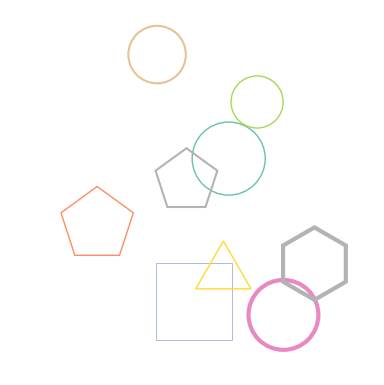[{"shape": "circle", "thickness": 1, "radius": 0.47, "center": [0.594, 0.588]}, {"shape": "pentagon", "thickness": 1, "radius": 0.49, "center": [0.252, 0.417]}, {"shape": "square", "thickness": 0.5, "radius": 0.5, "center": [0.503, 0.217]}, {"shape": "circle", "thickness": 3, "radius": 0.45, "center": [0.736, 0.182]}, {"shape": "circle", "thickness": 1, "radius": 0.34, "center": [0.668, 0.735]}, {"shape": "triangle", "thickness": 1, "radius": 0.41, "center": [0.58, 0.291]}, {"shape": "circle", "thickness": 1.5, "radius": 0.37, "center": [0.408, 0.858]}, {"shape": "hexagon", "thickness": 3, "radius": 0.47, "center": [0.817, 0.315]}, {"shape": "pentagon", "thickness": 1.5, "radius": 0.42, "center": [0.484, 0.531]}]